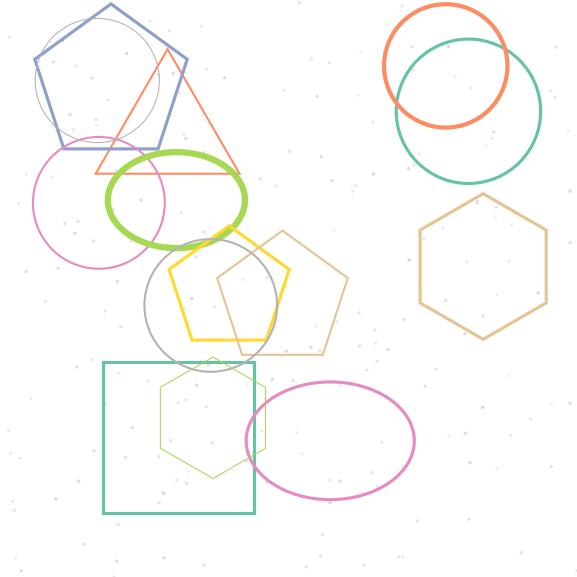[{"shape": "square", "thickness": 1.5, "radius": 0.66, "center": [0.309, 0.241]}, {"shape": "circle", "thickness": 1.5, "radius": 0.63, "center": [0.811, 0.806]}, {"shape": "circle", "thickness": 2, "radius": 0.53, "center": [0.772, 0.885]}, {"shape": "triangle", "thickness": 1, "radius": 0.72, "center": [0.29, 0.77]}, {"shape": "pentagon", "thickness": 1.5, "radius": 0.69, "center": [0.192, 0.854]}, {"shape": "oval", "thickness": 1.5, "radius": 0.73, "center": [0.572, 0.236]}, {"shape": "circle", "thickness": 1, "radius": 0.57, "center": [0.171, 0.648]}, {"shape": "hexagon", "thickness": 0.5, "radius": 0.53, "center": [0.369, 0.276]}, {"shape": "oval", "thickness": 3, "radius": 0.59, "center": [0.305, 0.653]}, {"shape": "pentagon", "thickness": 1.5, "radius": 0.55, "center": [0.397, 0.499]}, {"shape": "hexagon", "thickness": 1.5, "radius": 0.63, "center": [0.837, 0.538]}, {"shape": "pentagon", "thickness": 1, "radius": 0.59, "center": [0.489, 0.481]}, {"shape": "circle", "thickness": 0.5, "radius": 0.54, "center": [0.168, 0.86]}, {"shape": "circle", "thickness": 1, "radius": 0.57, "center": [0.365, 0.47]}]